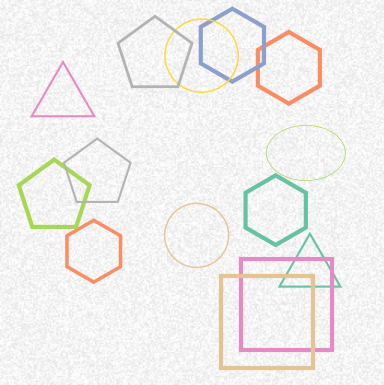[{"shape": "hexagon", "thickness": 3, "radius": 0.45, "center": [0.716, 0.454]}, {"shape": "triangle", "thickness": 1.5, "radius": 0.46, "center": [0.805, 0.301]}, {"shape": "hexagon", "thickness": 2.5, "radius": 0.4, "center": [0.244, 0.347]}, {"shape": "hexagon", "thickness": 3, "radius": 0.47, "center": [0.75, 0.824]}, {"shape": "hexagon", "thickness": 3, "radius": 0.47, "center": [0.604, 0.883]}, {"shape": "square", "thickness": 3, "radius": 0.59, "center": [0.744, 0.208]}, {"shape": "triangle", "thickness": 1.5, "radius": 0.47, "center": [0.164, 0.745]}, {"shape": "pentagon", "thickness": 3, "radius": 0.48, "center": [0.141, 0.489]}, {"shape": "oval", "thickness": 0.5, "radius": 0.51, "center": [0.795, 0.603]}, {"shape": "circle", "thickness": 1, "radius": 0.48, "center": [0.524, 0.855]}, {"shape": "square", "thickness": 3, "radius": 0.6, "center": [0.693, 0.164]}, {"shape": "circle", "thickness": 1, "radius": 0.42, "center": [0.511, 0.389]}, {"shape": "pentagon", "thickness": 1.5, "radius": 0.45, "center": [0.253, 0.549]}, {"shape": "pentagon", "thickness": 2, "radius": 0.51, "center": [0.403, 0.857]}]